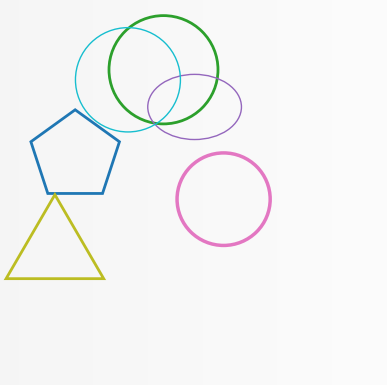[{"shape": "pentagon", "thickness": 2, "radius": 0.6, "center": [0.194, 0.595]}, {"shape": "circle", "thickness": 2, "radius": 0.7, "center": [0.422, 0.819]}, {"shape": "oval", "thickness": 1, "radius": 0.6, "center": [0.502, 0.722]}, {"shape": "circle", "thickness": 2.5, "radius": 0.6, "center": [0.577, 0.483]}, {"shape": "triangle", "thickness": 2, "radius": 0.73, "center": [0.142, 0.349]}, {"shape": "circle", "thickness": 1, "radius": 0.68, "center": [0.33, 0.793]}]